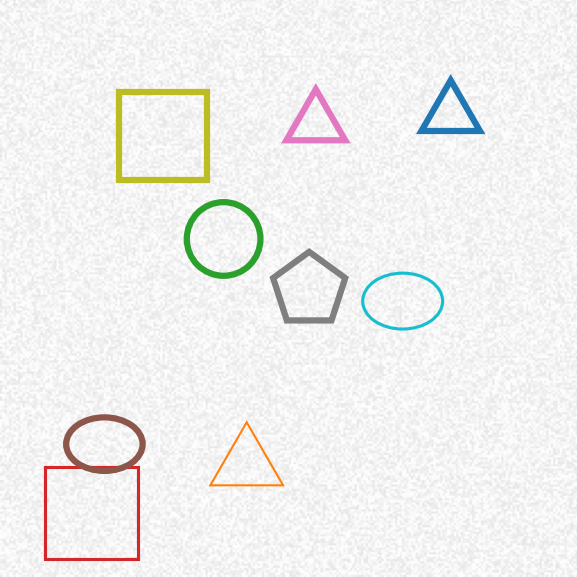[{"shape": "triangle", "thickness": 3, "radius": 0.29, "center": [0.78, 0.802]}, {"shape": "triangle", "thickness": 1, "radius": 0.36, "center": [0.427, 0.195]}, {"shape": "circle", "thickness": 3, "radius": 0.32, "center": [0.387, 0.585]}, {"shape": "square", "thickness": 1.5, "radius": 0.4, "center": [0.159, 0.11]}, {"shape": "oval", "thickness": 3, "radius": 0.33, "center": [0.181, 0.23]}, {"shape": "triangle", "thickness": 3, "radius": 0.29, "center": [0.547, 0.786]}, {"shape": "pentagon", "thickness": 3, "radius": 0.33, "center": [0.535, 0.497]}, {"shape": "square", "thickness": 3, "radius": 0.38, "center": [0.282, 0.763]}, {"shape": "oval", "thickness": 1.5, "radius": 0.35, "center": [0.697, 0.478]}]